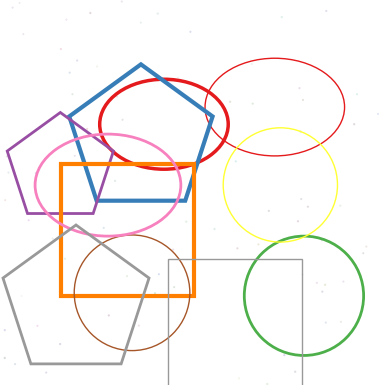[{"shape": "oval", "thickness": 2.5, "radius": 0.83, "center": [0.426, 0.677]}, {"shape": "oval", "thickness": 1, "radius": 0.91, "center": [0.714, 0.722]}, {"shape": "pentagon", "thickness": 3, "radius": 0.98, "center": [0.366, 0.637]}, {"shape": "circle", "thickness": 2, "radius": 0.77, "center": [0.789, 0.232]}, {"shape": "pentagon", "thickness": 2, "radius": 0.73, "center": [0.157, 0.563]}, {"shape": "square", "thickness": 3, "radius": 0.86, "center": [0.331, 0.403]}, {"shape": "circle", "thickness": 1, "radius": 0.74, "center": [0.728, 0.52]}, {"shape": "circle", "thickness": 1, "radius": 0.75, "center": [0.343, 0.24]}, {"shape": "oval", "thickness": 2, "radius": 0.95, "center": [0.28, 0.519]}, {"shape": "square", "thickness": 1, "radius": 0.87, "center": [0.611, 0.155]}, {"shape": "pentagon", "thickness": 2, "radius": 1.0, "center": [0.197, 0.216]}]